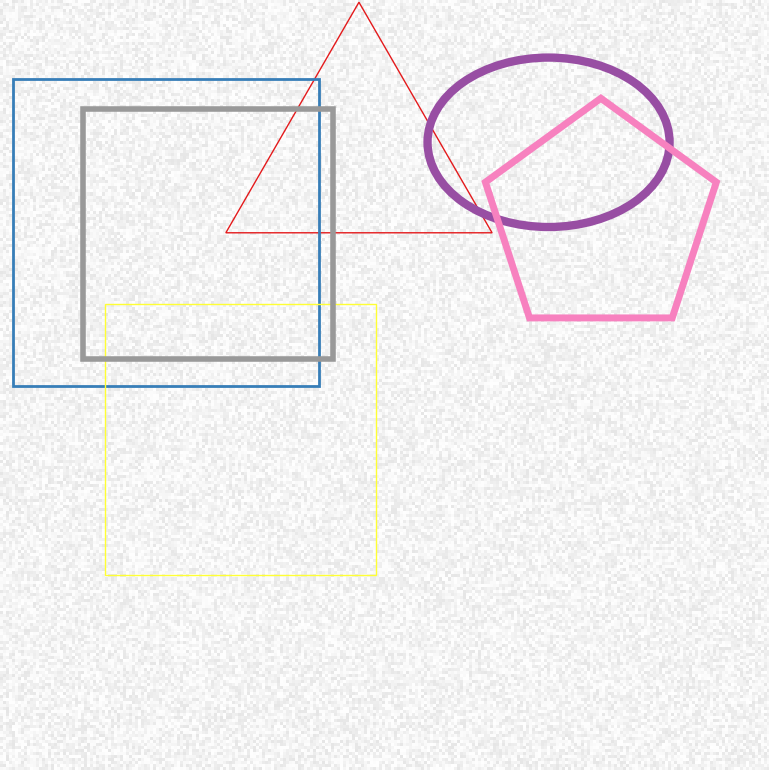[{"shape": "triangle", "thickness": 0.5, "radius": 1.0, "center": [0.466, 0.797]}, {"shape": "square", "thickness": 1, "radius": 1.0, "center": [0.216, 0.698]}, {"shape": "oval", "thickness": 3, "radius": 0.79, "center": [0.712, 0.815]}, {"shape": "square", "thickness": 0.5, "radius": 0.88, "center": [0.313, 0.429]}, {"shape": "pentagon", "thickness": 2.5, "radius": 0.79, "center": [0.78, 0.715]}, {"shape": "square", "thickness": 2, "radius": 0.81, "center": [0.27, 0.696]}]